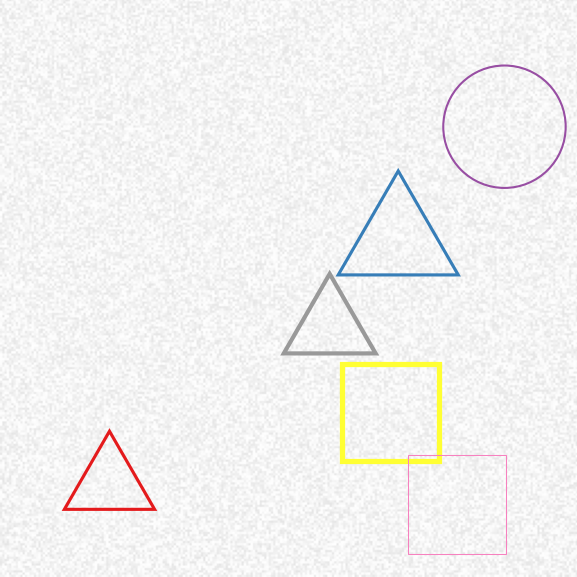[{"shape": "triangle", "thickness": 1.5, "radius": 0.45, "center": [0.19, 0.162]}, {"shape": "triangle", "thickness": 1.5, "radius": 0.6, "center": [0.69, 0.583]}, {"shape": "circle", "thickness": 1, "radius": 0.53, "center": [0.874, 0.78]}, {"shape": "square", "thickness": 2.5, "radius": 0.42, "center": [0.676, 0.285]}, {"shape": "square", "thickness": 0.5, "radius": 0.43, "center": [0.791, 0.125]}, {"shape": "triangle", "thickness": 2, "radius": 0.46, "center": [0.571, 0.433]}]